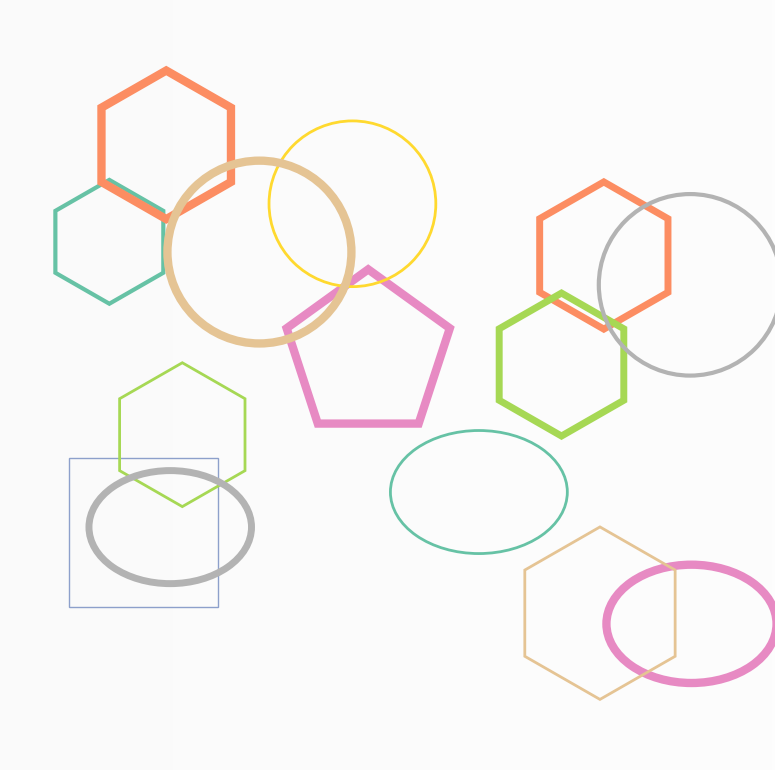[{"shape": "hexagon", "thickness": 1.5, "radius": 0.4, "center": [0.141, 0.686]}, {"shape": "oval", "thickness": 1, "radius": 0.57, "center": [0.618, 0.361]}, {"shape": "hexagon", "thickness": 2.5, "radius": 0.48, "center": [0.779, 0.668]}, {"shape": "hexagon", "thickness": 3, "radius": 0.48, "center": [0.214, 0.812]}, {"shape": "square", "thickness": 0.5, "radius": 0.48, "center": [0.185, 0.308]}, {"shape": "oval", "thickness": 3, "radius": 0.55, "center": [0.892, 0.19]}, {"shape": "pentagon", "thickness": 3, "radius": 0.55, "center": [0.475, 0.539]}, {"shape": "hexagon", "thickness": 2.5, "radius": 0.46, "center": [0.725, 0.527]}, {"shape": "hexagon", "thickness": 1, "radius": 0.47, "center": [0.235, 0.435]}, {"shape": "circle", "thickness": 1, "radius": 0.54, "center": [0.455, 0.735]}, {"shape": "hexagon", "thickness": 1, "radius": 0.56, "center": [0.774, 0.204]}, {"shape": "circle", "thickness": 3, "radius": 0.59, "center": [0.335, 0.673]}, {"shape": "oval", "thickness": 2.5, "radius": 0.52, "center": [0.22, 0.315]}, {"shape": "circle", "thickness": 1.5, "radius": 0.59, "center": [0.891, 0.63]}]